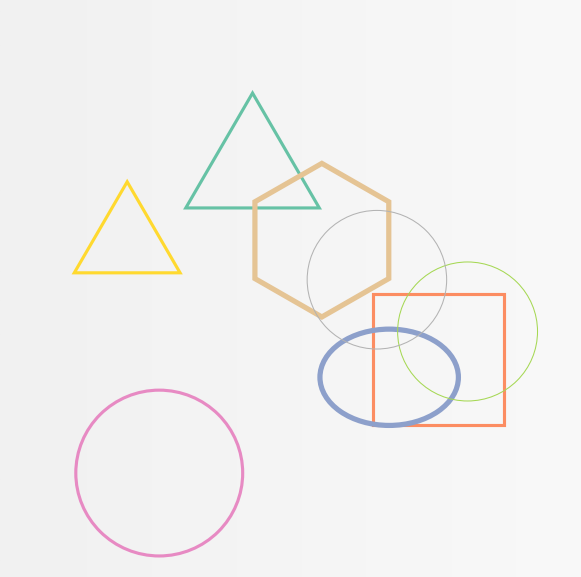[{"shape": "triangle", "thickness": 1.5, "radius": 0.66, "center": [0.434, 0.705]}, {"shape": "square", "thickness": 1.5, "radius": 0.57, "center": [0.755, 0.377]}, {"shape": "oval", "thickness": 2.5, "radius": 0.6, "center": [0.67, 0.346]}, {"shape": "circle", "thickness": 1.5, "radius": 0.72, "center": [0.274, 0.18]}, {"shape": "circle", "thickness": 0.5, "radius": 0.6, "center": [0.804, 0.425]}, {"shape": "triangle", "thickness": 1.5, "radius": 0.53, "center": [0.219, 0.579]}, {"shape": "hexagon", "thickness": 2.5, "radius": 0.66, "center": [0.554, 0.583]}, {"shape": "circle", "thickness": 0.5, "radius": 0.6, "center": [0.648, 0.515]}]